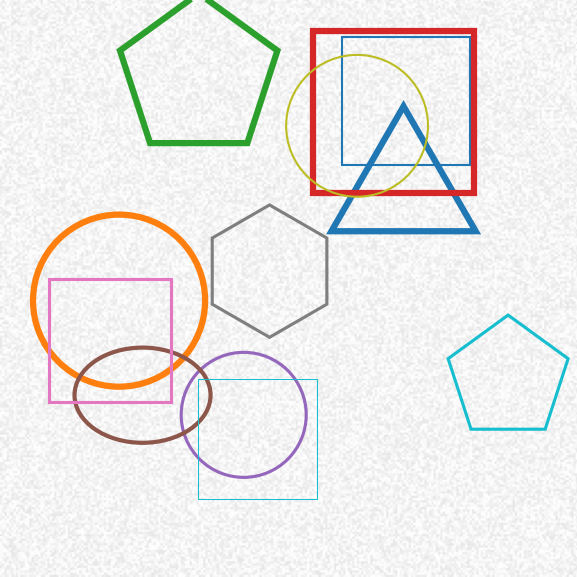[{"shape": "square", "thickness": 1, "radius": 0.55, "center": [0.703, 0.824]}, {"shape": "triangle", "thickness": 3, "radius": 0.72, "center": [0.699, 0.671]}, {"shape": "circle", "thickness": 3, "radius": 0.75, "center": [0.206, 0.479]}, {"shape": "pentagon", "thickness": 3, "radius": 0.72, "center": [0.344, 0.867]}, {"shape": "square", "thickness": 3, "radius": 0.7, "center": [0.681, 0.805]}, {"shape": "circle", "thickness": 1.5, "radius": 0.54, "center": [0.422, 0.281]}, {"shape": "oval", "thickness": 2, "radius": 0.59, "center": [0.247, 0.315]}, {"shape": "square", "thickness": 1.5, "radius": 0.53, "center": [0.191, 0.41]}, {"shape": "hexagon", "thickness": 1.5, "radius": 0.57, "center": [0.467, 0.53]}, {"shape": "circle", "thickness": 1, "radius": 0.61, "center": [0.618, 0.781]}, {"shape": "square", "thickness": 0.5, "radius": 0.52, "center": [0.446, 0.239]}, {"shape": "pentagon", "thickness": 1.5, "radius": 0.55, "center": [0.88, 0.344]}]